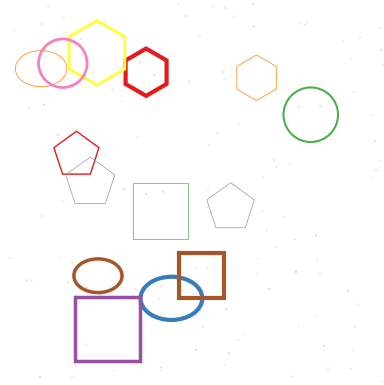[{"shape": "hexagon", "thickness": 3, "radius": 0.31, "center": [0.379, 0.812]}, {"shape": "pentagon", "thickness": 1, "radius": 0.31, "center": [0.199, 0.598]}, {"shape": "oval", "thickness": 3, "radius": 0.4, "center": [0.445, 0.225]}, {"shape": "square", "thickness": 0.5, "radius": 0.36, "center": [0.416, 0.452]}, {"shape": "circle", "thickness": 1.5, "radius": 0.35, "center": [0.807, 0.702]}, {"shape": "square", "thickness": 2.5, "radius": 0.42, "center": [0.279, 0.145]}, {"shape": "oval", "thickness": 0.5, "radius": 0.33, "center": [0.107, 0.822]}, {"shape": "hexagon", "thickness": 0.5, "radius": 0.3, "center": [0.666, 0.798]}, {"shape": "hexagon", "thickness": 2, "radius": 0.42, "center": [0.252, 0.863]}, {"shape": "oval", "thickness": 2.5, "radius": 0.31, "center": [0.254, 0.284]}, {"shape": "square", "thickness": 3, "radius": 0.29, "center": [0.524, 0.285]}, {"shape": "circle", "thickness": 2, "radius": 0.32, "center": [0.163, 0.836]}, {"shape": "pentagon", "thickness": 0.5, "radius": 0.33, "center": [0.234, 0.525]}, {"shape": "pentagon", "thickness": 0.5, "radius": 0.32, "center": [0.599, 0.461]}]